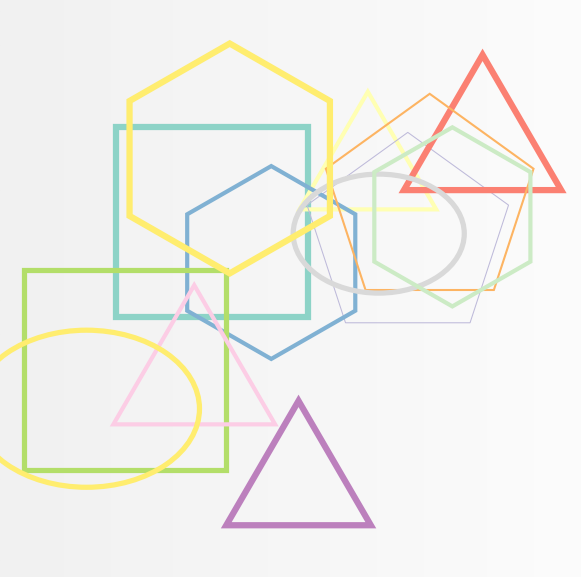[{"shape": "square", "thickness": 3, "radius": 0.82, "center": [0.365, 0.615]}, {"shape": "triangle", "thickness": 2, "radius": 0.68, "center": [0.633, 0.704]}, {"shape": "pentagon", "thickness": 0.5, "radius": 0.91, "center": [0.702, 0.588]}, {"shape": "triangle", "thickness": 3, "radius": 0.78, "center": [0.83, 0.748]}, {"shape": "hexagon", "thickness": 2, "radius": 0.83, "center": [0.467, 0.545]}, {"shape": "pentagon", "thickness": 1, "radius": 0.94, "center": [0.739, 0.649]}, {"shape": "square", "thickness": 2.5, "radius": 0.87, "center": [0.216, 0.358]}, {"shape": "triangle", "thickness": 2, "radius": 0.8, "center": [0.334, 0.345]}, {"shape": "oval", "thickness": 2.5, "radius": 0.74, "center": [0.652, 0.595]}, {"shape": "triangle", "thickness": 3, "radius": 0.72, "center": [0.514, 0.161]}, {"shape": "hexagon", "thickness": 2, "radius": 0.78, "center": [0.778, 0.624]}, {"shape": "hexagon", "thickness": 3, "radius": 1.0, "center": [0.395, 0.725]}, {"shape": "oval", "thickness": 2.5, "radius": 0.97, "center": [0.149, 0.291]}]